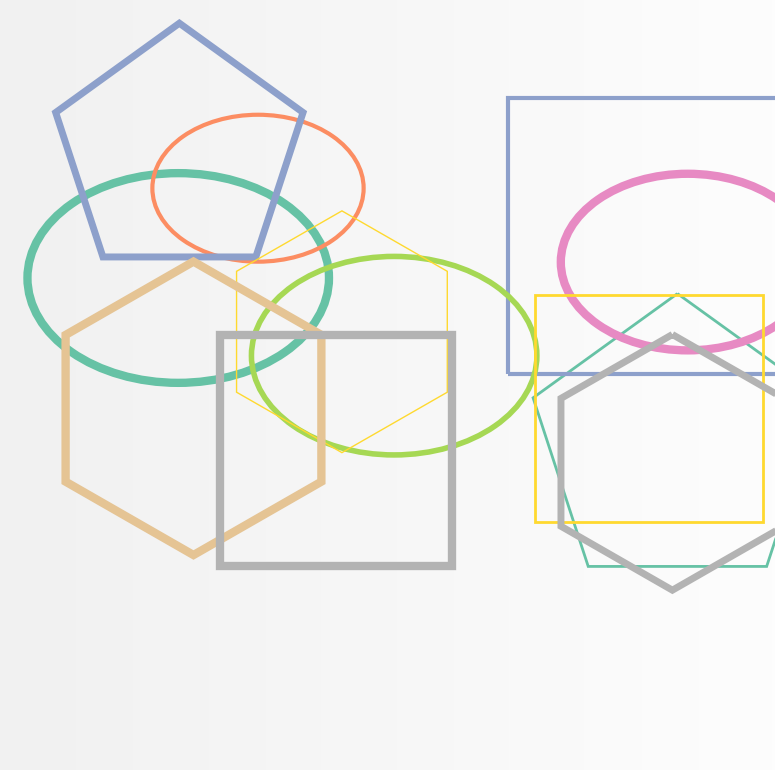[{"shape": "oval", "thickness": 3, "radius": 0.97, "center": [0.23, 0.639]}, {"shape": "pentagon", "thickness": 1, "radius": 0.98, "center": [0.874, 0.423]}, {"shape": "oval", "thickness": 1.5, "radius": 0.68, "center": [0.333, 0.756]}, {"shape": "pentagon", "thickness": 2.5, "radius": 0.84, "center": [0.231, 0.802]}, {"shape": "square", "thickness": 1.5, "radius": 0.9, "center": [0.836, 0.693]}, {"shape": "oval", "thickness": 3, "radius": 0.82, "center": [0.887, 0.66]}, {"shape": "oval", "thickness": 2, "radius": 0.92, "center": [0.509, 0.538]}, {"shape": "square", "thickness": 1, "radius": 0.74, "center": [0.837, 0.469]}, {"shape": "hexagon", "thickness": 0.5, "radius": 0.78, "center": [0.441, 0.569]}, {"shape": "hexagon", "thickness": 3, "radius": 0.95, "center": [0.25, 0.47]}, {"shape": "hexagon", "thickness": 2.5, "radius": 0.83, "center": [0.868, 0.4]}, {"shape": "square", "thickness": 3, "radius": 0.75, "center": [0.434, 0.415]}]